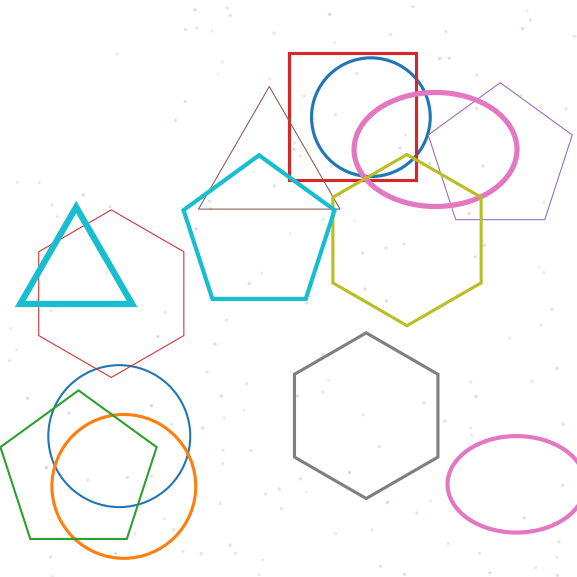[{"shape": "circle", "thickness": 1.5, "radius": 0.51, "center": [0.642, 0.796]}, {"shape": "circle", "thickness": 1, "radius": 0.61, "center": [0.207, 0.244]}, {"shape": "circle", "thickness": 1.5, "radius": 0.62, "center": [0.214, 0.157]}, {"shape": "pentagon", "thickness": 1, "radius": 0.71, "center": [0.136, 0.181]}, {"shape": "square", "thickness": 1.5, "radius": 0.55, "center": [0.611, 0.798]}, {"shape": "hexagon", "thickness": 0.5, "radius": 0.73, "center": [0.193, 0.491]}, {"shape": "pentagon", "thickness": 0.5, "radius": 0.66, "center": [0.866, 0.725]}, {"shape": "triangle", "thickness": 0.5, "radius": 0.71, "center": [0.466, 0.708]}, {"shape": "oval", "thickness": 2, "radius": 0.6, "center": [0.894, 0.16]}, {"shape": "oval", "thickness": 2.5, "radius": 0.71, "center": [0.754, 0.74]}, {"shape": "hexagon", "thickness": 1.5, "radius": 0.72, "center": [0.634, 0.279]}, {"shape": "hexagon", "thickness": 1.5, "radius": 0.74, "center": [0.705, 0.583]}, {"shape": "triangle", "thickness": 3, "radius": 0.56, "center": [0.132, 0.529]}, {"shape": "pentagon", "thickness": 2, "radius": 0.69, "center": [0.449, 0.593]}]